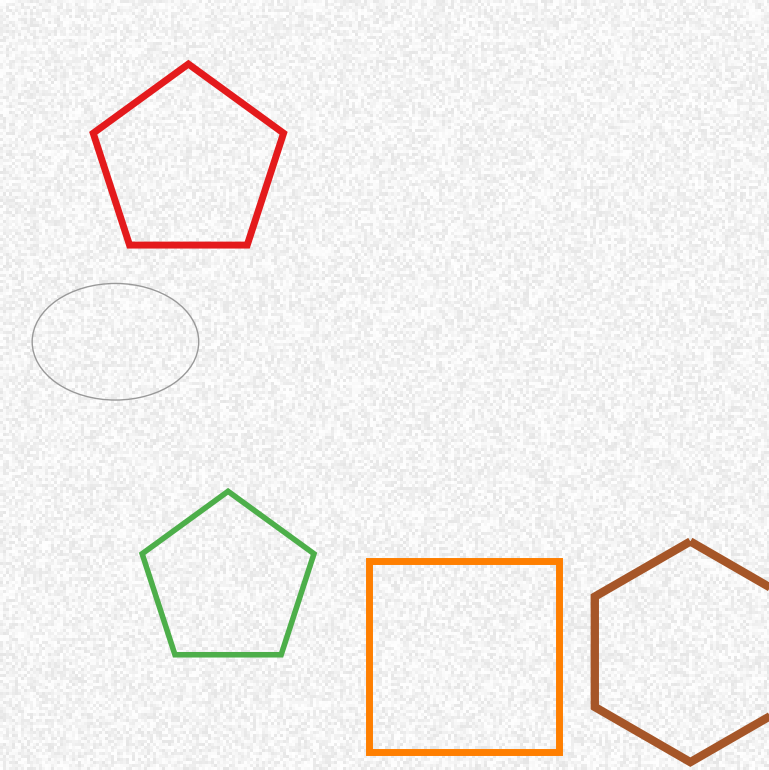[{"shape": "pentagon", "thickness": 2.5, "radius": 0.65, "center": [0.245, 0.787]}, {"shape": "pentagon", "thickness": 2, "radius": 0.59, "center": [0.296, 0.245]}, {"shape": "square", "thickness": 2.5, "radius": 0.62, "center": [0.603, 0.147]}, {"shape": "hexagon", "thickness": 3, "radius": 0.72, "center": [0.897, 0.154]}, {"shape": "oval", "thickness": 0.5, "radius": 0.54, "center": [0.15, 0.556]}]